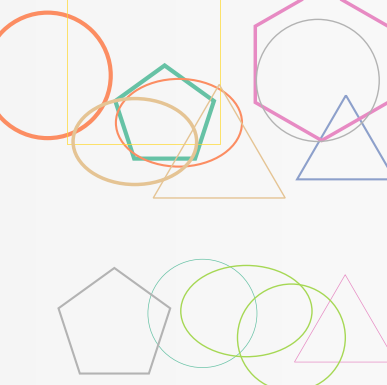[{"shape": "circle", "thickness": 0.5, "radius": 0.7, "center": [0.522, 0.186]}, {"shape": "pentagon", "thickness": 3, "radius": 0.67, "center": [0.425, 0.696]}, {"shape": "circle", "thickness": 3, "radius": 0.81, "center": [0.123, 0.804]}, {"shape": "oval", "thickness": 1.5, "radius": 0.81, "center": [0.462, 0.681]}, {"shape": "triangle", "thickness": 1.5, "radius": 0.73, "center": [0.893, 0.607]}, {"shape": "triangle", "thickness": 0.5, "radius": 0.76, "center": [0.891, 0.135]}, {"shape": "hexagon", "thickness": 2.5, "radius": 0.99, "center": [0.83, 0.833]}, {"shape": "oval", "thickness": 1, "radius": 0.85, "center": [0.636, 0.192]}, {"shape": "circle", "thickness": 1, "radius": 0.7, "center": [0.752, 0.123]}, {"shape": "square", "thickness": 0.5, "radius": 0.98, "center": [0.371, 0.824]}, {"shape": "triangle", "thickness": 1, "radius": 0.98, "center": [0.566, 0.584]}, {"shape": "oval", "thickness": 2.5, "radius": 0.8, "center": [0.348, 0.632]}, {"shape": "circle", "thickness": 1, "radius": 0.79, "center": [0.82, 0.791]}, {"shape": "pentagon", "thickness": 1.5, "radius": 0.76, "center": [0.295, 0.152]}]